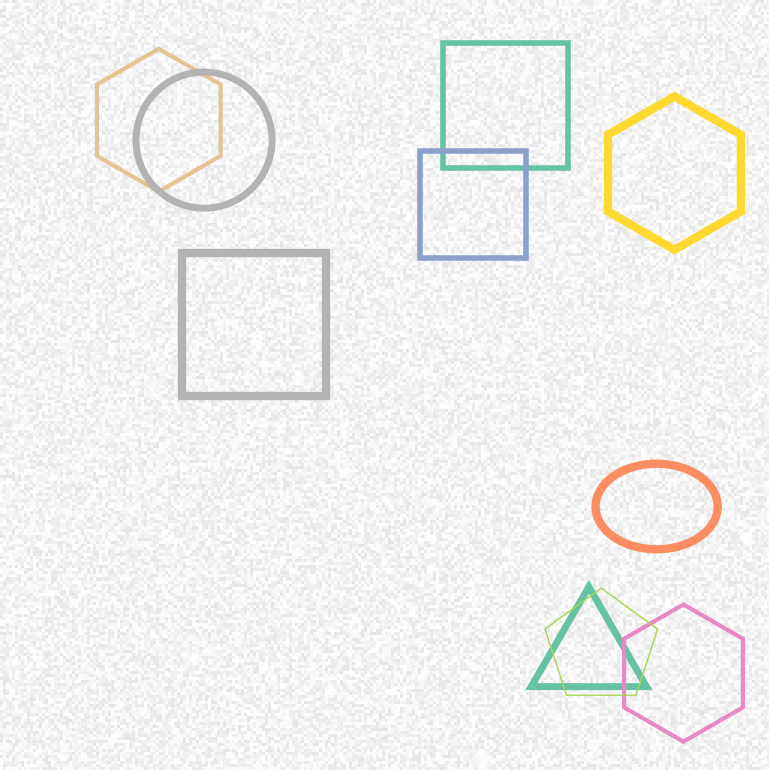[{"shape": "square", "thickness": 2, "radius": 0.41, "center": [0.656, 0.864]}, {"shape": "triangle", "thickness": 2.5, "radius": 0.43, "center": [0.765, 0.151]}, {"shape": "oval", "thickness": 3, "radius": 0.4, "center": [0.853, 0.342]}, {"shape": "square", "thickness": 2, "radius": 0.35, "center": [0.615, 0.734]}, {"shape": "hexagon", "thickness": 1.5, "radius": 0.45, "center": [0.888, 0.126]}, {"shape": "pentagon", "thickness": 0.5, "radius": 0.38, "center": [0.781, 0.159]}, {"shape": "hexagon", "thickness": 3, "radius": 0.5, "center": [0.876, 0.775]}, {"shape": "hexagon", "thickness": 1.5, "radius": 0.46, "center": [0.206, 0.844]}, {"shape": "square", "thickness": 3, "radius": 0.47, "center": [0.33, 0.579]}, {"shape": "circle", "thickness": 2.5, "radius": 0.44, "center": [0.265, 0.818]}]